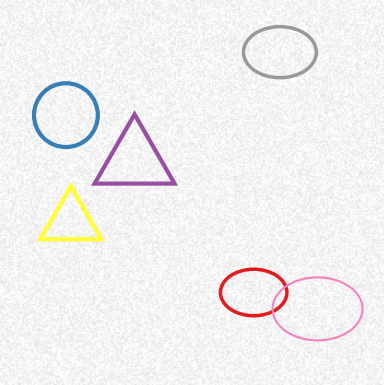[{"shape": "oval", "thickness": 2.5, "radius": 0.43, "center": [0.659, 0.24]}, {"shape": "circle", "thickness": 3, "radius": 0.41, "center": [0.171, 0.701]}, {"shape": "triangle", "thickness": 3, "radius": 0.6, "center": [0.35, 0.583]}, {"shape": "triangle", "thickness": 3, "radius": 0.46, "center": [0.184, 0.424]}, {"shape": "oval", "thickness": 1.5, "radius": 0.58, "center": [0.825, 0.198]}, {"shape": "oval", "thickness": 2.5, "radius": 0.47, "center": [0.727, 0.864]}]